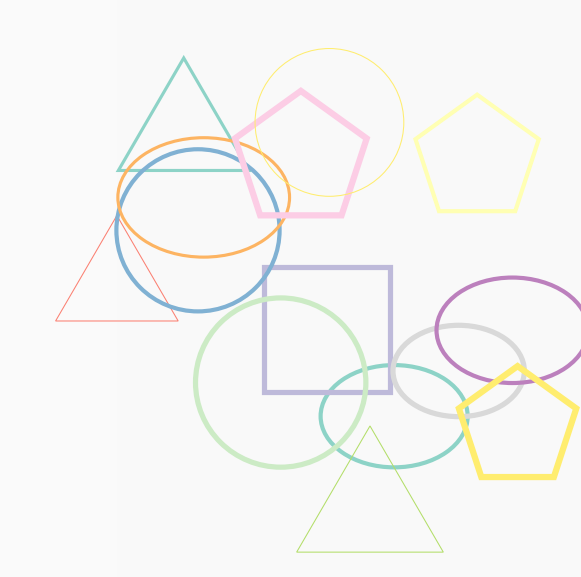[{"shape": "triangle", "thickness": 1.5, "radius": 0.65, "center": [0.316, 0.769]}, {"shape": "oval", "thickness": 2, "radius": 0.63, "center": [0.678, 0.278]}, {"shape": "pentagon", "thickness": 2, "radius": 0.56, "center": [0.821, 0.724]}, {"shape": "square", "thickness": 2.5, "radius": 0.54, "center": [0.562, 0.428]}, {"shape": "triangle", "thickness": 0.5, "radius": 0.61, "center": [0.201, 0.504]}, {"shape": "circle", "thickness": 2, "radius": 0.7, "center": [0.341, 0.6]}, {"shape": "oval", "thickness": 1.5, "radius": 0.74, "center": [0.35, 0.657]}, {"shape": "triangle", "thickness": 0.5, "radius": 0.73, "center": [0.637, 0.116]}, {"shape": "pentagon", "thickness": 3, "radius": 0.6, "center": [0.518, 0.723]}, {"shape": "oval", "thickness": 2.5, "radius": 0.56, "center": [0.789, 0.357]}, {"shape": "oval", "thickness": 2, "radius": 0.65, "center": [0.881, 0.427]}, {"shape": "circle", "thickness": 2.5, "radius": 0.73, "center": [0.483, 0.337]}, {"shape": "circle", "thickness": 0.5, "radius": 0.64, "center": [0.567, 0.787]}, {"shape": "pentagon", "thickness": 3, "radius": 0.53, "center": [0.89, 0.259]}]